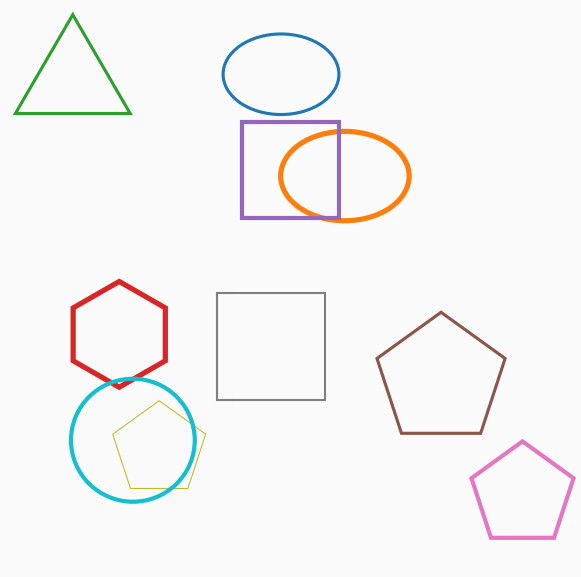[{"shape": "oval", "thickness": 1.5, "radius": 0.5, "center": [0.483, 0.871]}, {"shape": "oval", "thickness": 2.5, "radius": 0.55, "center": [0.593, 0.694]}, {"shape": "triangle", "thickness": 1.5, "radius": 0.57, "center": [0.125, 0.86]}, {"shape": "hexagon", "thickness": 2.5, "radius": 0.46, "center": [0.205, 0.42]}, {"shape": "square", "thickness": 2, "radius": 0.41, "center": [0.5, 0.704]}, {"shape": "pentagon", "thickness": 1.5, "radius": 0.58, "center": [0.759, 0.343]}, {"shape": "pentagon", "thickness": 2, "radius": 0.46, "center": [0.899, 0.143]}, {"shape": "square", "thickness": 1, "radius": 0.46, "center": [0.467, 0.399]}, {"shape": "pentagon", "thickness": 0.5, "radius": 0.42, "center": [0.274, 0.221]}, {"shape": "circle", "thickness": 2, "radius": 0.53, "center": [0.229, 0.237]}]